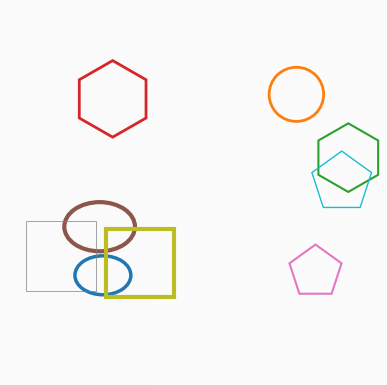[{"shape": "oval", "thickness": 2.5, "radius": 0.36, "center": [0.265, 0.285]}, {"shape": "circle", "thickness": 2, "radius": 0.35, "center": [0.765, 0.755]}, {"shape": "hexagon", "thickness": 1.5, "radius": 0.45, "center": [0.899, 0.591]}, {"shape": "hexagon", "thickness": 2, "radius": 0.5, "center": [0.291, 0.743]}, {"shape": "oval", "thickness": 3, "radius": 0.46, "center": [0.257, 0.411]}, {"shape": "pentagon", "thickness": 1.5, "radius": 0.35, "center": [0.814, 0.294]}, {"shape": "square", "thickness": 0.5, "radius": 0.45, "center": [0.158, 0.336]}, {"shape": "square", "thickness": 3, "radius": 0.44, "center": [0.361, 0.316]}, {"shape": "pentagon", "thickness": 1, "radius": 0.4, "center": [0.882, 0.527]}]